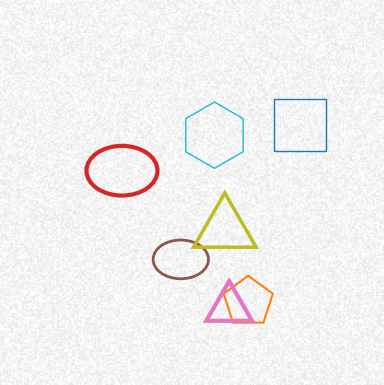[{"shape": "square", "thickness": 1, "radius": 0.34, "center": [0.779, 0.675]}, {"shape": "pentagon", "thickness": 1.5, "radius": 0.34, "center": [0.645, 0.216]}, {"shape": "oval", "thickness": 3, "radius": 0.46, "center": [0.317, 0.557]}, {"shape": "oval", "thickness": 2, "radius": 0.36, "center": [0.47, 0.326]}, {"shape": "triangle", "thickness": 3, "radius": 0.34, "center": [0.595, 0.201]}, {"shape": "triangle", "thickness": 2.5, "radius": 0.47, "center": [0.584, 0.405]}, {"shape": "hexagon", "thickness": 1, "radius": 0.43, "center": [0.557, 0.649]}]